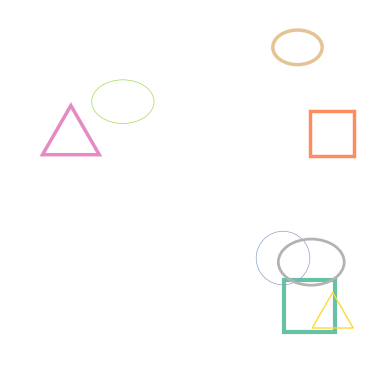[{"shape": "square", "thickness": 3, "radius": 0.33, "center": [0.803, 0.205]}, {"shape": "square", "thickness": 2.5, "radius": 0.29, "center": [0.862, 0.653]}, {"shape": "circle", "thickness": 0.5, "radius": 0.35, "center": [0.735, 0.33]}, {"shape": "triangle", "thickness": 2.5, "radius": 0.43, "center": [0.184, 0.641]}, {"shape": "oval", "thickness": 0.5, "radius": 0.4, "center": [0.319, 0.736]}, {"shape": "triangle", "thickness": 1, "radius": 0.31, "center": [0.864, 0.179]}, {"shape": "oval", "thickness": 2.5, "radius": 0.32, "center": [0.773, 0.877]}, {"shape": "oval", "thickness": 2, "radius": 0.43, "center": [0.808, 0.319]}]